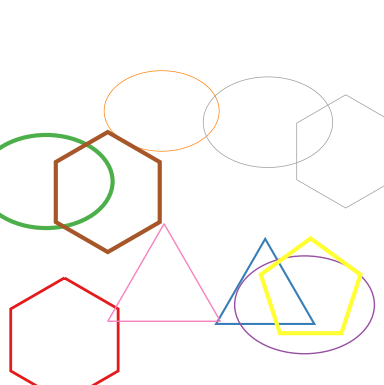[{"shape": "hexagon", "thickness": 2, "radius": 0.81, "center": [0.167, 0.117]}, {"shape": "triangle", "thickness": 1.5, "radius": 0.74, "center": [0.689, 0.232]}, {"shape": "oval", "thickness": 3, "radius": 0.86, "center": [0.12, 0.529]}, {"shape": "oval", "thickness": 1, "radius": 0.91, "center": [0.791, 0.208]}, {"shape": "oval", "thickness": 0.5, "radius": 0.75, "center": [0.42, 0.712]}, {"shape": "pentagon", "thickness": 3, "radius": 0.68, "center": [0.807, 0.245]}, {"shape": "hexagon", "thickness": 3, "radius": 0.78, "center": [0.28, 0.501]}, {"shape": "triangle", "thickness": 1, "radius": 0.84, "center": [0.426, 0.25]}, {"shape": "oval", "thickness": 0.5, "radius": 0.84, "center": [0.696, 0.683]}, {"shape": "hexagon", "thickness": 0.5, "radius": 0.74, "center": [0.898, 0.607]}]